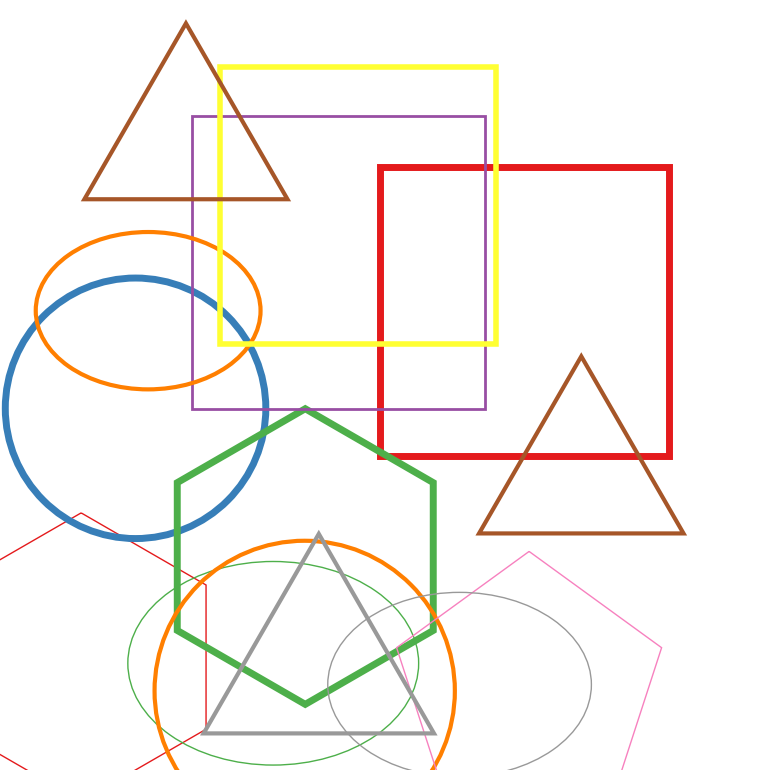[{"shape": "hexagon", "thickness": 0.5, "radius": 0.94, "center": [0.105, 0.147]}, {"shape": "square", "thickness": 2.5, "radius": 0.94, "center": [0.681, 0.595]}, {"shape": "circle", "thickness": 2.5, "radius": 0.85, "center": [0.176, 0.47]}, {"shape": "oval", "thickness": 0.5, "radius": 0.94, "center": [0.355, 0.139]}, {"shape": "hexagon", "thickness": 2.5, "radius": 0.96, "center": [0.396, 0.277]}, {"shape": "square", "thickness": 1, "radius": 0.95, "center": [0.439, 0.659]}, {"shape": "circle", "thickness": 1.5, "radius": 0.97, "center": [0.396, 0.103]}, {"shape": "oval", "thickness": 1.5, "radius": 0.73, "center": [0.192, 0.597]}, {"shape": "square", "thickness": 2, "radius": 0.9, "center": [0.465, 0.733]}, {"shape": "triangle", "thickness": 1.5, "radius": 0.76, "center": [0.241, 0.817]}, {"shape": "triangle", "thickness": 1.5, "radius": 0.77, "center": [0.755, 0.384]}, {"shape": "pentagon", "thickness": 0.5, "radius": 0.9, "center": [0.687, 0.103]}, {"shape": "triangle", "thickness": 1.5, "radius": 0.86, "center": [0.414, 0.134]}, {"shape": "oval", "thickness": 0.5, "radius": 0.86, "center": [0.597, 0.111]}]